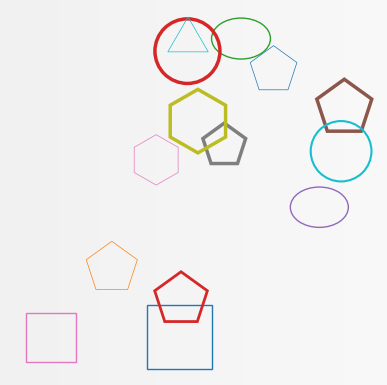[{"shape": "pentagon", "thickness": 0.5, "radius": 0.32, "center": [0.706, 0.818]}, {"shape": "square", "thickness": 1, "radius": 0.42, "center": [0.464, 0.125]}, {"shape": "pentagon", "thickness": 0.5, "radius": 0.35, "center": [0.289, 0.304]}, {"shape": "oval", "thickness": 1, "radius": 0.38, "center": [0.622, 0.9]}, {"shape": "circle", "thickness": 2.5, "radius": 0.42, "center": [0.484, 0.867]}, {"shape": "pentagon", "thickness": 2, "radius": 0.36, "center": [0.467, 0.223]}, {"shape": "oval", "thickness": 1, "radius": 0.37, "center": [0.824, 0.462]}, {"shape": "pentagon", "thickness": 2.5, "radius": 0.37, "center": [0.889, 0.72]}, {"shape": "hexagon", "thickness": 0.5, "radius": 0.33, "center": [0.403, 0.585]}, {"shape": "square", "thickness": 1, "radius": 0.32, "center": [0.132, 0.123]}, {"shape": "pentagon", "thickness": 2.5, "radius": 0.29, "center": [0.579, 0.622]}, {"shape": "hexagon", "thickness": 2.5, "radius": 0.41, "center": [0.511, 0.685]}, {"shape": "circle", "thickness": 1.5, "radius": 0.39, "center": [0.88, 0.607]}, {"shape": "triangle", "thickness": 0.5, "radius": 0.3, "center": [0.485, 0.895]}]